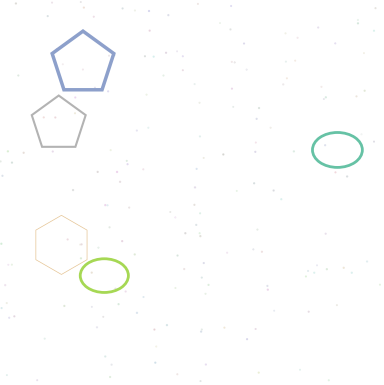[{"shape": "oval", "thickness": 2, "radius": 0.32, "center": [0.876, 0.611]}, {"shape": "pentagon", "thickness": 2.5, "radius": 0.42, "center": [0.216, 0.835]}, {"shape": "oval", "thickness": 2, "radius": 0.31, "center": [0.271, 0.284]}, {"shape": "hexagon", "thickness": 0.5, "radius": 0.38, "center": [0.16, 0.364]}, {"shape": "pentagon", "thickness": 1.5, "radius": 0.37, "center": [0.153, 0.678]}]